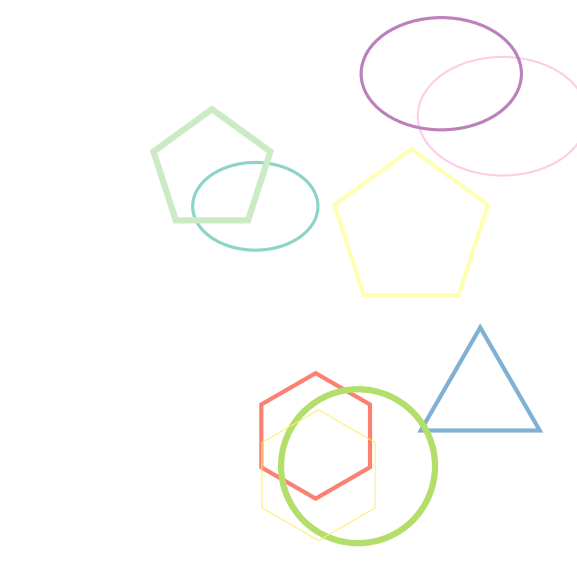[{"shape": "oval", "thickness": 1.5, "radius": 0.54, "center": [0.442, 0.642]}, {"shape": "pentagon", "thickness": 2, "radius": 0.7, "center": [0.712, 0.601]}, {"shape": "hexagon", "thickness": 2, "radius": 0.54, "center": [0.547, 0.244]}, {"shape": "triangle", "thickness": 2, "radius": 0.59, "center": [0.832, 0.313]}, {"shape": "circle", "thickness": 3, "radius": 0.67, "center": [0.62, 0.192]}, {"shape": "oval", "thickness": 1, "radius": 0.73, "center": [0.87, 0.798]}, {"shape": "oval", "thickness": 1.5, "radius": 0.69, "center": [0.764, 0.871]}, {"shape": "pentagon", "thickness": 3, "radius": 0.53, "center": [0.367, 0.704]}, {"shape": "hexagon", "thickness": 0.5, "radius": 0.57, "center": [0.552, 0.176]}]